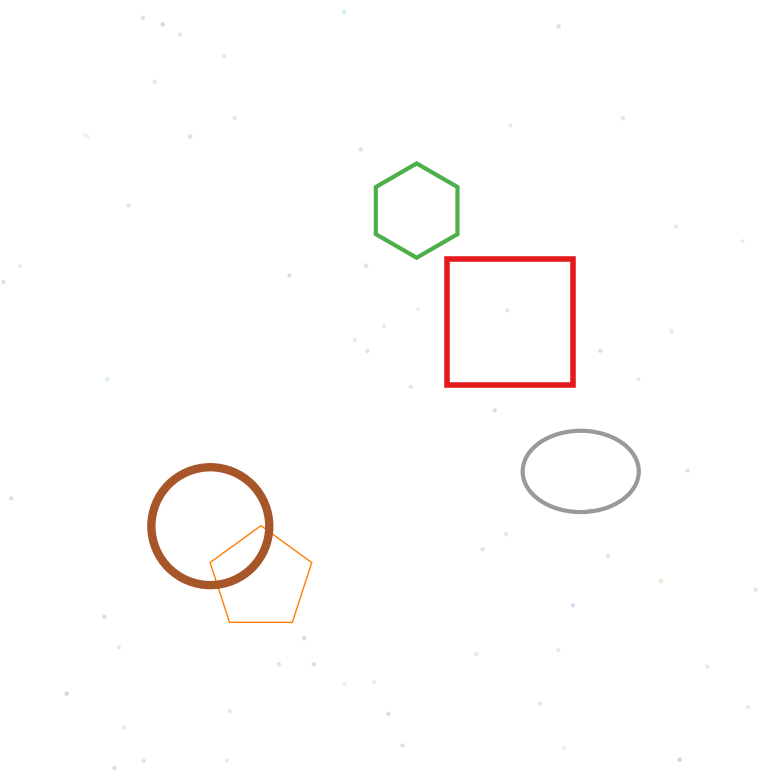[{"shape": "square", "thickness": 2, "radius": 0.41, "center": [0.662, 0.582]}, {"shape": "hexagon", "thickness": 1.5, "radius": 0.31, "center": [0.541, 0.727]}, {"shape": "pentagon", "thickness": 0.5, "radius": 0.35, "center": [0.339, 0.248]}, {"shape": "circle", "thickness": 3, "radius": 0.38, "center": [0.273, 0.317]}, {"shape": "oval", "thickness": 1.5, "radius": 0.38, "center": [0.754, 0.388]}]